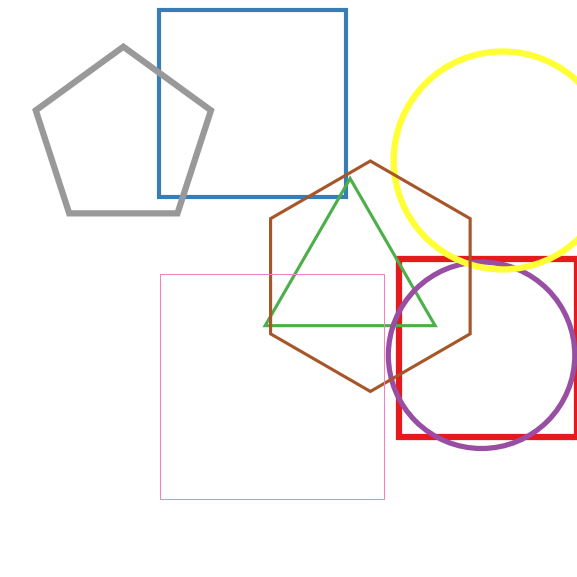[{"shape": "square", "thickness": 3, "radius": 0.77, "center": [0.846, 0.396]}, {"shape": "square", "thickness": 2, "radius": 0.81, "center": [0.438, 0.82]}, {"shape": "triangle", "thickness": 1.5, "radius": 0.85, "center": [0.606, 0.52]}, {"shape": "circle", "thickness": 2.5, "radius": 0.81, "center": [0.834, 0.384]}, {"shape": "circle", "thickness": 3, "radius": 0.94, "center": [0.87, 0.721]}, {"shape": "hexagon", "thickness": 1.5, "radius": 1.0, "center": [0.641, 0.521]}, {"shape": "square", "thickness": 0.5, "radius": 0.97, "center": [0.471, 0.33]}, {"shape": "pentagon", "thickness": 3, "radius": 0.8, "center": [0.214, 0.759]}]